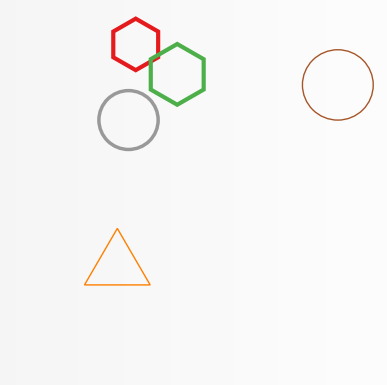[{"shape": "hexagon", "thickness": 3, "radius": 0.33, "center": [0.35, 0.885]}, {"shape": "hexagon", "thickness": 3, "radius": 0.39, "center": [0.457, 0.807]}, {"shape": "triangle", "thickness": 1, "radius": 0.49, "center": [0.303, 0.309]}, {"shape": "circle", "thickness": 1, "radius": 0.46, "center": [0.872, 0.779]}, {"shape": "circle", "thickness": 2.5, "radius": 0.38, "center": [0.332, 0.688]}]